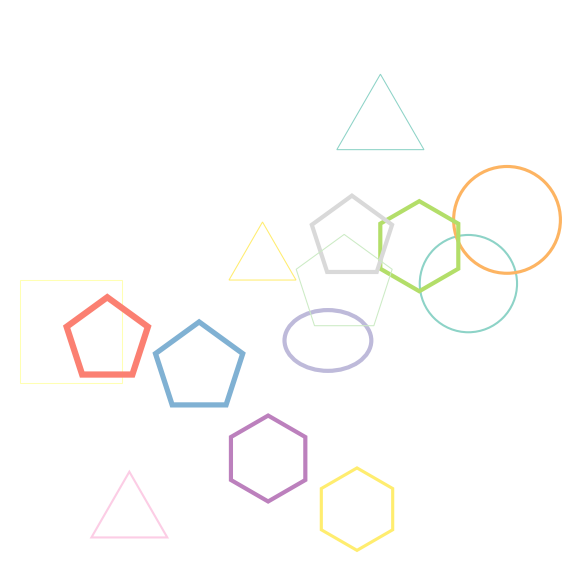[{"shape": "circle", "thickness": 1, "radius": 0.42, "center": [0.811, 0.508]}, {"shape": "triangle", "thickness": 0.5, "radius": 0.44, "center": [0.659, 0.784]}, {"shape": "square", "thickness": 0.5, "radius": 0.44, "center": [0.123, 0.425]}, {"shape": "oval", "thickness": 2, "radius": 0.38, "center": [0.568, 0.41]}, {"shape": "pentagon", "thickness": 3, "radius": 0.37, "center": [0.186, 0.41]}, {"shape": "pentagon", "thickness": 2.5, "radius": 0.4, "center": [0.345, 0.362]}, {"shape": "circle", "thickness": 1.5, "radius": 0.46, "center": [0.878, 0.618]}, {"shape": "hexagon", "thickness": 2, "radius": 0.39, "center": [0.726, 0.573]}, {"shape": "triangle", "thickness": 1, "radius": 0.38, "center": [0.224, 0.106]}, {"shape": "pentagon", "thickness": 2, "radius": 0.37, "center": [0.609, 0.587]}, {"shape": "hexagon", "thickness": 2, "radius": 0.37, "center": [0.464, 0.205]}, {"shape": "pentagon", "thickness": 0.5, "radius": 0.44, "center": [0.596, 0.506]}, {"shape": "triangle", "thickness": 0.5, "radius": 0.33, "center": [0.455, 0.548]}, {"shape": "hexagon", "thickness": 1.5, "radius": 0.36, "center": [0.618, 0.117]}]